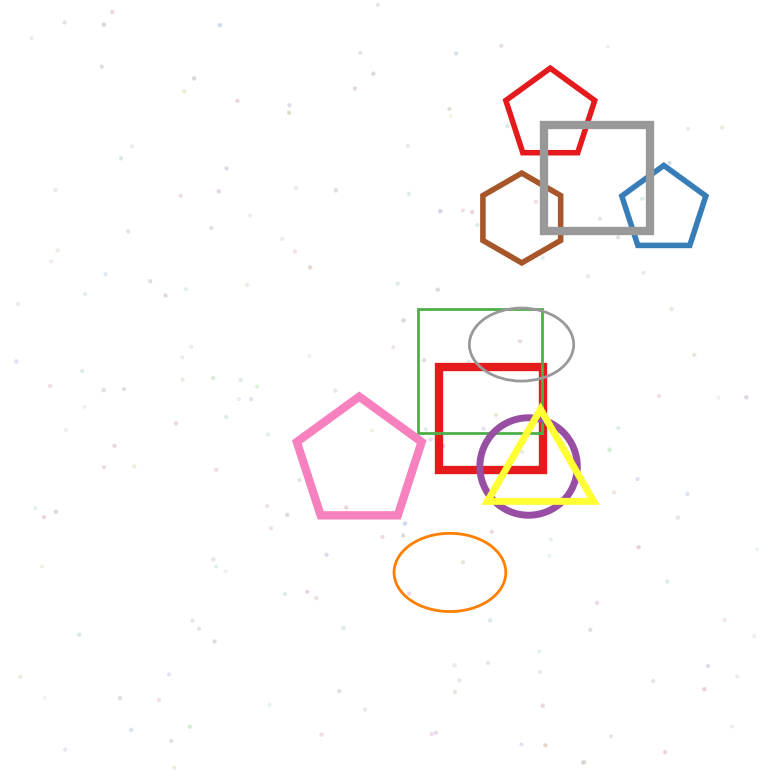[{"shape": "pentagon", "thickness": 2, "radius": 0.3, "center": [0.715, 0.851]}, {"shape": "square", "thickness": 3, "radius": 0.33, "center": [0.638, 0.456]}, {"shape": "pentagon", "thickness": 2, "radius": 0.29, "center": [0.862, 0.728]}, {"shape": "square", "thickness": 1, "radius": 0.4, "center": [0.623, 0.518]}, {"shape": "circle", "thickness": 2.5, "radius": 0.32, "center": [0.686, 0.394]}, {"shape": "oval", "thickness": 1, "radius": 0.36, "center": [0.584, 0.257]}, {"shape": "triangle", "thickness": 2.5, "radius": 0.4, "center": [0.702, 0.389]}, {"shape": "hexagon", "thickness": 2, "radius": 0.29, "center": [0.678, 0.717]}, {"shape": "pentagon", "thickness": 3, "radius": 0.43, "center": [0.467, 0.4]}, {"shape": "oval", "thickness": 1, "radius": 0.34, "center": [0.677, 0.553]}, {"shape": "square", "thickness": 3, "radius": 0.34, "center": [0.775, 0.768]}]